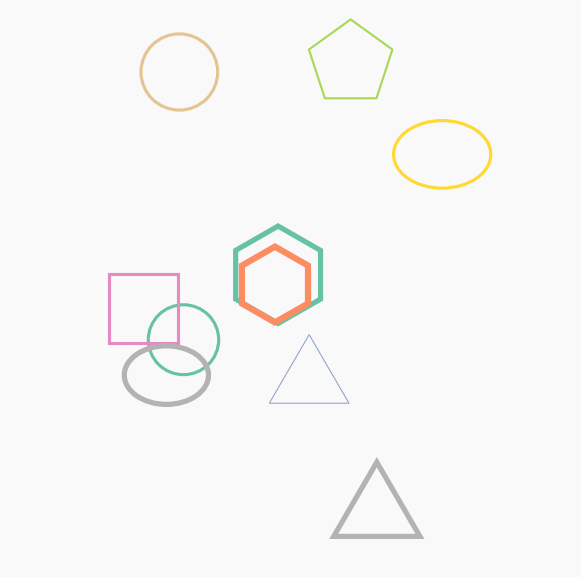[{"shape": "circle", "thickness": 1.5, "radius": 0.3, "center": [0.316, 0.411]}, {"shape": "hexagon", "thickness": 2.5, "radius": 0.42, "center": [0.478, 0.523]}, {"shape": "hexagon", "thickness": 3, "radius": 0.33, "center": [0.473, 0.506]}, {"shape": "triangle", "thickness": 0.5, "radius": 0.4, "center": [0.532, 0.341]}, {"shape": "square", "thickness": 1.5, "radius": 0.3, "center": [0.247, 0.465]}, {"shape": "pentagon", "thickness": 1, "radius": 0.38, "center": [0.603, 0.89]}, {"shape": "oval", "thickness": 1.5, "radius": 0.42, "center": [0.761, 0.732]}, {"shape": "circle", "thickness": 1.5, "radius": 0.33, "center": [0.309, 0.874]}, {"shape": "triangle", "thickness": 2.5, "radius": 0.43, "center": [0.648, 0.113]}, {"shape": "oval", "thickness": 2.5, "radius": 0.36, "center": [0.286, 0.35]}]